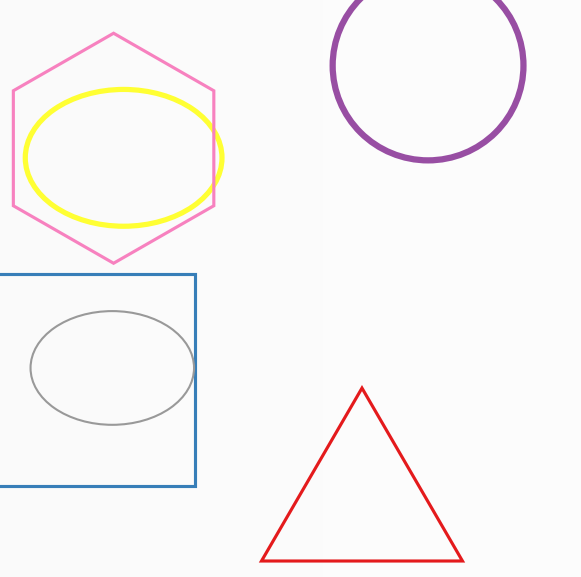[{"shape": "triangle", "thickness": 1.5, "radius": 1.0, "center": [0.623, 0.128]}, {"shape": "square", "thickness": 1.5, "radius": 0.92, "center": [0.151, 0.341]}, {"shape": "circle", "thickness": 3, "radius": 0.82, "center": [0.736, 0.886]}, {"shape": "oval", "thickness": 2.5, "radius": 0.85, "center": [0.213, 0.726]}, {"shape": "hexagon", "thickness": 1.5, "radius": 1.0, "center": [0.195, 0.742]}, {"shape": "oval", "thickness": 1, "radius": 0.7, "center": [0.193, 0.362]}]